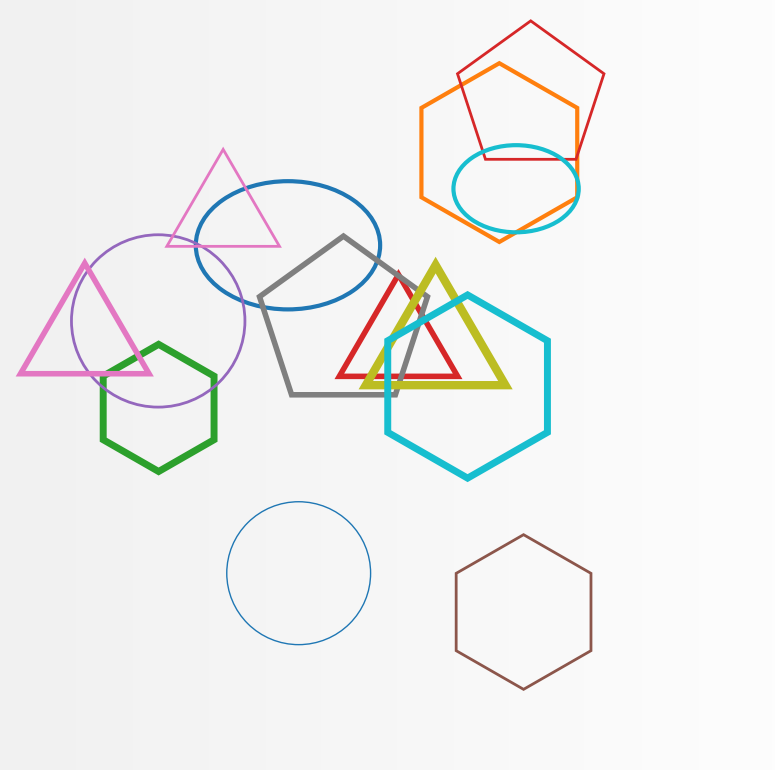[{"shape": "oval", "thickness": 1.5, "radius": 0.59, "center": [0.372, 0.681]}, {"shape": "circle", "thickness": 0.5, "radius": 0.46, "center": [0.385, 0.256]}, {"shape": "hexagon", "thickness": 1.5, "radius": 0.58, "center": [0.644, 0.802]}, {"shape": "hexagon", "thickness": 2.5, "radius": 0.41, "center": [0.205, 0.47]}, {"shape": "pentagon", "thickness": 1, "radius": 0.5, "center": [0.685, 0.874]}, {"shape": "triangle", "thickness": 2, "radius": 0.44, "center": [0.514, 0.555]}, {"shape": "circle", "thickness": 1, "radius": 0.56, "center": [0.204, 0.583]}, {"shape": "hexagon", "thickness": 1, "radius": 0.5, "center": [0.676, 0.205]}, {"shape": "triangle", "thickness": 1, "radius": 0.42, "center": [0.288, 0.722]}, {"shape": "triangle", "thickness": 2, "radius": 0.48, "center": [0.109, 0.563]}, {"shape": "pentagon", "thickness": 2, "radius": 0.57, "center": [0.443, 0.579]}, {"shape": "triangle", "thickness": 3, "radius": 0.52, "center": [0.562, 0.552]}, {"shape": "oval", "thickness": 1.5, "radius": 0.4, "center": [0.666, 0.755]}, {"shape": "hexagon", "thickness": 2.5, "radius": 0.59, "center": [0.603, 0.498]}]